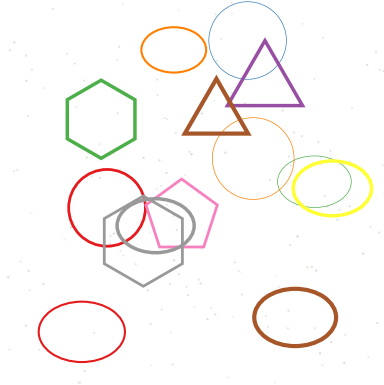[{"shape": "oval", "thickness": 1.5, "radius": 0.56, "center": [0.213, 0.138]}, {"shape": "circle", "thickness": 2, "radius": 0.5, "center": [0.278, 0.46]}, {"shape": "circle", "thickness": 0.5, "radius": 0.5, "center": [0.643, 0.895]}, {"shape": "hexagon", "thickness": 2.5, "radius": 0.51, "center": [0.263, 0.69]}, {"shape": "oval", "thickness": 0.5, "radius": 0.48, "center": [0.817, 0.528]}, {"shape": "triangle", "thickness": 2.5, "radius": 0.56, "center": [0.688, 0.782]}, {"shape": "oval", "thickness": 1.5, "radius": 0.42, "center": [0.451, 0.87]}, {"shape": "circle", "thickness": 0.5, "radius": 0.53, "center": [0.658, 0.588]}, {"shape": "oval", "thickness": 2.5, "radius": 0.51, "center": [0.863, 0.511]}, {"shape": "oval", "thickness": 3, "radius": 0.53, "center": [0.767, 0.175]}, {"shape": "triangle", "thickness": 3, "radius": 0.47, "center": [0.562, 0.7]}, {"shape": "pentagon", "thickness": 2, "radius": 0.49, "center": [0.472, 0.437]}, {"shape": "oval", "thickness": 2.5, "radius": 0.5, "center": [0.404, 0.414]}, {"shape": "hexagon", "thickness": 2, "radius": 0.59, "center": [0.372, 0.374]}]